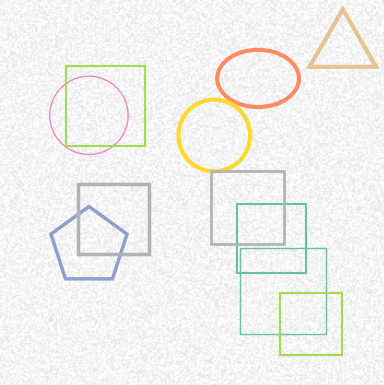[{"shape": "square", "thickness": 1, "radius": 0.56, "center": [0.734, 0.244]}, {"shape": "square", "thickness": 1.5, "radius": 0.45, "center": [0.706, 0.38]}, {"shape": "oval", "thickness": 3, "radius": 0.53, "center": [0.67, 0.796]}, {"shape": "pentagon", "thickness": 2.5, "radius": 0.52, "center": [0.231, 0.36]}, {"shape": "circle", "thickness": 1, "radius": 0.51, "center": [0.231, 0.7]}, {"shape": "square", "thickness": 1.5, "radius": 0.41, "center": [0.808, 0.159]}, {"shape": "square", "thickness": 1.5, "radius": 0.52, "center": [0.275, 0.725]}, {"shape": "circle", "thickness": 3, "radius": 0.47, "center": [0.557, 0.648]}, {"shape": "triangle", "thickness": 3, "radius": 0.5, "center": [0.89, 0.876]}, {"shape": "square", "thickness": 2.5, "radius": 0.46, "center": [0.295, 0.43]}, {"shape": "square", "thickness": 2, "radius": 0.48, "center": [0.643, 0.461]}]